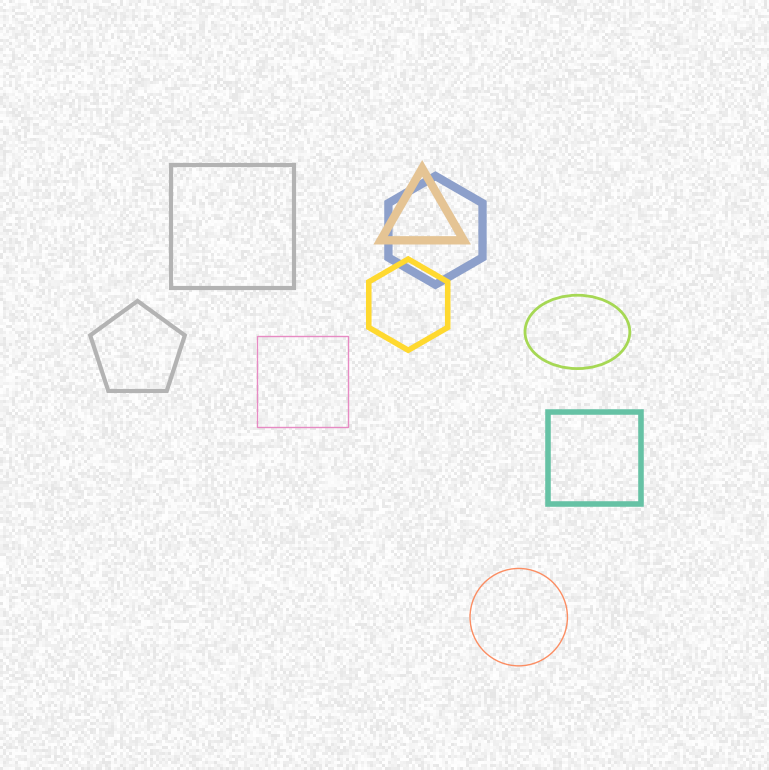[{"shape": "square", "thickness": 2, "radius": 0.3, "center": [0.772, 0.405]}, {"shape": "circle", "thickness": 0.5, "radius": 0.32, "center": [0.674, 0.199]}, {"shape": "hexagon", "thickness": 3, "radius": 0.35, "center": [0.566, 0.701]}, {"shape": "square", "thickness": 0.5, "radius": 0.3, "center": [0.393, 0.504]}, {"shape": "oval", "thickness": 1, "radius": 0.34, "center": [0.75, 0.569]}, {"shape": "hexagon", "thickness": 2, "radius": 0.3, "center": [0.53, 0.604]}, {"shape": "triangle", "thickness": 3, "radius": 0.31, "center": [0.548, 0.719]}, {"shape": "square", "thickness": 1.5, "radius": 0.4, "center": [0.302, 0.706]}, {"shape": "pentagon", "thickness": 1.5, "radius": 0.32, "center": [0.179, 0.545]}]